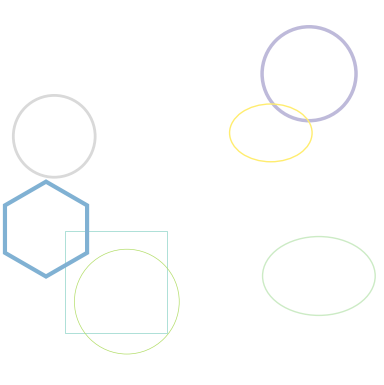[{"shape": "square", "thickness": 0.5, "radius": 0.66, "center": [0.301, 0.268]}, {"shape": "circle", "thickness": 2.5, "radius": 0.61, "center": [0.803, 0.808]}, {"shape": "hexagon", "thickness": 3, "radius": 0.62, "center": [0.12, 0.405]}, {"shape": "circle", "thickness": 0.5, "radius": 0.68, "center": [0.329, 0.217]}, {"shape": "circle", "thickness": 2, "radius": 0.53, "center": [0.141, 0.646]}, {"shape": "oval", "thickness": 1, "radius": 0.73, "center": [0.828, 0.283]}, {"shape": "oval", "thickness": 1, "radius": 0.54, "center": [0.703, 0.655]}]